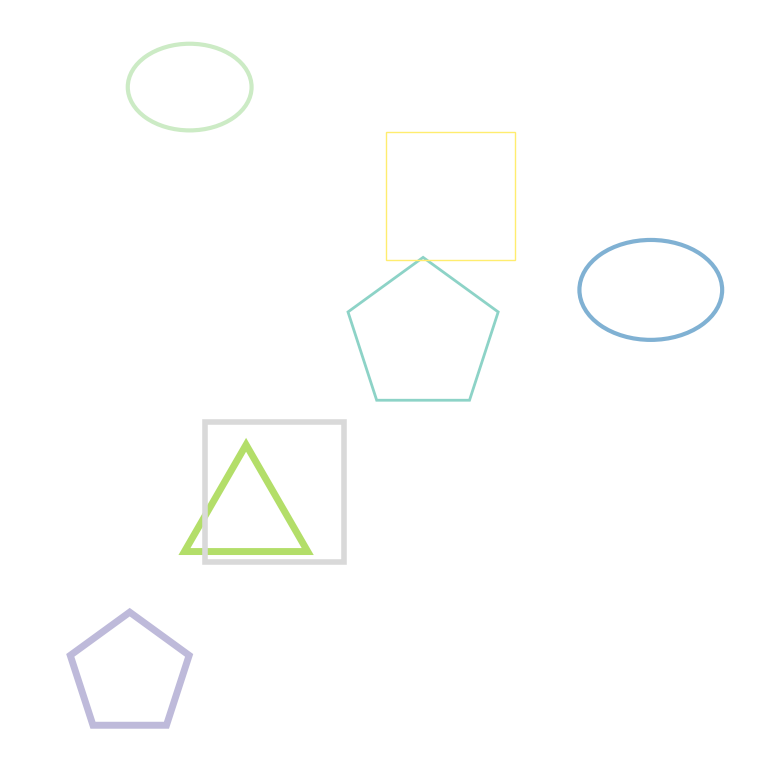[{"shape": "pentagon", "thickness": 1, "radius": 0.51, "center": [0.549, 0.563]}, {"shape": "pentagon", "thickness": 2.5, "radius": 0.41, "center": [0.168, 0.124]}, {"shape": "oval", "thickness": 1.5, "radius": 0.46, "center": [0.845, 0.623]}, {"shape": "triangle", "thickness": 2.5, "radius": 0.46, "center": [0.32, 0.33]}, {"shape": "square", "thickness": 2, "radius": 0.45, "center": [0.356, 0.361]}, {"shape": "oval", "thickness": 1.5, "radius": 0.4, "center": [0.246, 0.887]}, {"shape": "square", "thickness": 0.5, "radius": 0.42, "center": [0.585, 0.745]}]